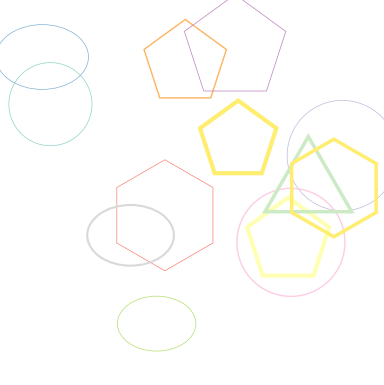[{"shape": "circle", "thickness": 0.5, "radius": 0.54, "center": [0.131, 0.729]}, {"shape": "pentagon", "thickness": 3, "radius": 0.56, "center": [0.748, 0.375]}, {"shape": "circle", "thickness": 0.5, "radius": 0.72, "center": [0.889, 0.596]}, {"shape": "hexagon", "thickness": 0.5, "radius": 0.72, "center": [0.428, 0.441]}, {"shape": "oval", "thickness": 0.5, "radius": 0.6, "center": [0.11, 0.852]}, {"shape": "pentagon", "thickness": 1, "radius": 0.56, "center": [0.481, 0.837]}, {"shape": "oval", "thickness": 0.5, "radius": 0.51, "center": [0.407, 0.159]}, {"shape": "circle", "thickness": 1, "radius": 0.7, "center": [0.756, 0.37]}, {"shape": "oval", "thickness": 1.5, "radius": 0.56, "center": [0.339, 0.389]}, {"shape": "pentagon", "thickness": 0.5, "radius": 0.69, "center": [0.611, 0.876]}, {"shape": "triangle", "thickness": 2.5, "radius": 0.65, "center": [0.801, 0.515]}, {"shape": "pentagon", "thickness": 3, "radius": 0.52, "center": [0.619, 0.635]}, {"shape": "hexagon", "thickness": 2.5, "radius": 0.63, "center": [0.867, 0.512]}]